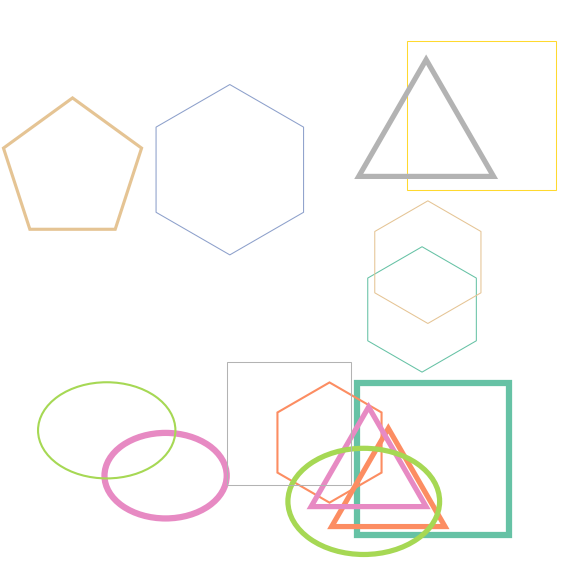[{"shape": "square", "thickness": 3, "radius": 0.66, "center": [0.75, 0.205]}, {"shape": "hexagon", "thickness": 0.5, "radius": 0.54, "center": [0.731, 0.463]}, {"shape": "triangle", "thickness": 2.5, "radius": 0.57, "center": [0.672, 0.144]}, {"shape": "hexagon", "thickness": 1, "radius": 0.52, "center": [0.571, 0.233]}, {"shape": "hexagon", "thickness": 0.5, "radius": 0.74, "center": [0.398, 0.705]}, {"shape": "oval", "thickness": 3, "radius": 0.53, "center": [0.287, 0.175]}, {"shape": "triangle", "thickness": 2.5, "radius": 0.57, "center": [0.638, 0.179]}, {"shape": "oval", "thickness": 2.5, "radius": 0.66, "center": [0.63, 0.131]}, {"shape": "oval", "thickness": 1, "radius": 0.59, "center": [0.185, 0.254]}, {"shape": "square", "thickness": 0.5, "radius": 0.64, "center": [0.834, 0.799]}, {"shape": "hexagon", "thickness": 0.5, "radius": 0.53, "center": [0.741, 0.545]}, {"shape": "pentagon", "thickness": 1.5, "radius": 0.63, "center": [0.126, 0.704]}, {"shape": "square", "thickness": 0.5, "radius": 0.53, "center": [0.501, 0.265]}, {"shape": "triangle", "thickness": 2.5, "radius": 0.67, "center": [0.738, 0.761]}]